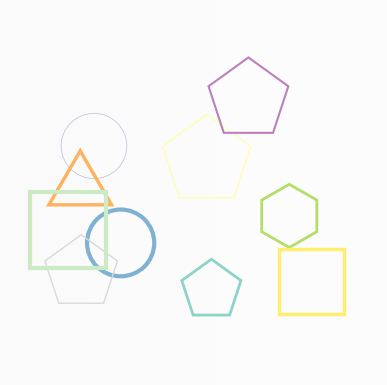[{"shape": "pentagon", "thickness": 2, "radius": 0.4, "center": [0.545, 0.247]}, {"shape": "pentagon", "thickness": 1, "radius": 0.6, "center": [0.533, 0.583]}, {"shape": "circle", "thickness": 0.5, "radius": 0.42, "center": [0.243, 0.621]}, {"shape": "circle", "thickness": 3, "radius": 0.43, "center": [0.311, 0.369]}, {"shape": "triangle", "thickness": 2.5, "radius": 0.47, "center": [0.207, 0.515]}, {"shape": "hexagon", "thickness": 2, "radius": 0.41, "center": [0.746, 0.439]}, {"shape": "pentagon", "thickness": 1, "radius": 0.49, "center": [0.209, 0.292]}, {"shape": "pentagon", "thickness": 1.5, "radius": 0.54, "center": [0.641, 0.743]}, {"shape": "square", "thickness": 3, "radius": 0.49, "center": [0.176, 0.402]}, {"shape": "square", "thickness": 2.5, "radius": 0.42, "center": [0.803, 0.269]}]